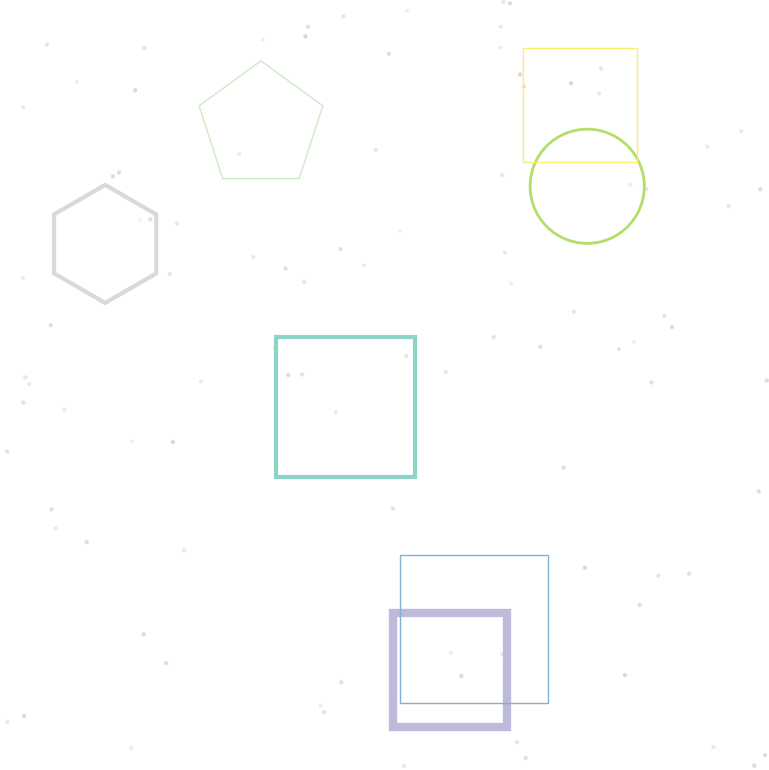[{"shape": "square", "thickness": 1.5, "radius": 0.45, "center": [0.448, 0.471]}, {"shape": "square", "thickness": 3, "radius": 0.37, "center": [0.584, 0.129]}, {"shape": "square", "thickness": 0.5, "radius": 0.48, "center": [0.616, 0.183]}, {"shape": "circle", "thickness": 1, "radius": 0.37, "center": [0.763, 0.758]}, {"shape": "hexagon", "thickness": 1.5, "radius": 0.38, "center": [0.137, 0.683]}, {"shape": "pentagon", "thickness": 0.5, "radius": 0.42, "center": [0.339, 0.836]}, {"shape": "square", "thickness": 0.5, "radius": 0.37, "center": [0.753, 0.864]}]